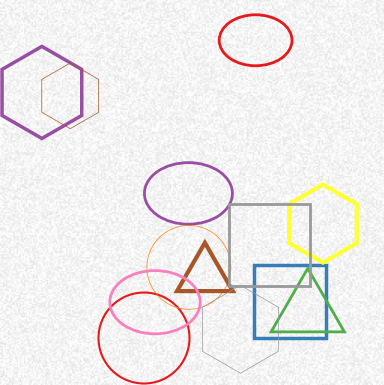[{"shape": "circle", "thickness": 1.5, "radius": 0.59, "center": [0.374, 0.122]}, {"shape": "oval", "thickness": 2, "radius": 0.47, "center": [0.664, 0.895]}, {"shape": "square", "thickness": 2.5, "radius": 0.47, "center": [0.752, 0.217]}, {"shape": "triangle", "thickness": 2, "radius": 0.55, "center": [0.799, 0.193]}, {"shape": "oval", "thickness": 2, "radius": 0.57, "center": [0.489, 0.498]}, {"shape": "hexagon", "thickness": 2.5, "radius": 0.6, "center": [0.109, 0.76]}, {"shape": "circle", "thickness": 0.5, "radius": 0.54, "center": [0.491, 0.306]}, {"shape": "hexagon", "thickness": 3, "radius": 0.51, "center": [0.839, 0.419]}, {"shape": "hexagon", "thickness": 0.5, "radius": 0.43, "center": [0.182, 0.751]}, {"shape": "triangle", "thickness": 3, "radius": 0.42, "center": [0.532, 0.286]}, {"shape": "oval", "thickness": 2, "radius": 0.59, "center": [0.403, 0.215]}, {"shape": "square", "thickness": 2, "radius": 0.53, "center": [0.7, 0.364]}, {"shape": "hexagon", "thickness": 0.5, "radius": 0.57, "center": [0.624, 0.145]}]